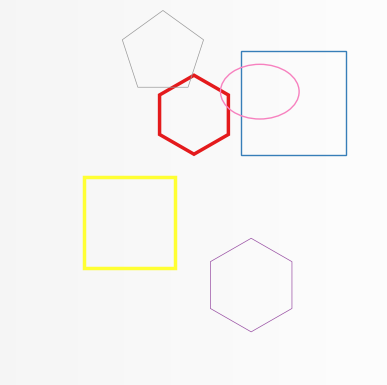[{"shape": "hexagon", "thickness": 2.5, "radius": 0.51, "center": [0.501, 0.702]}, {"shape": "square", "thickness": 1, "radius": 0.68, "center": [0.759, 0.732]}, {"shape": "hexagon", "thickness": 0.5, "radius": 0.61, "center": [0.648, 0.26]}, {"shape": "square", "thickness": 2.5, "radius": 0.59, "center": [0.333, 0.422]}, {"shape": "oval", "thickness": 1, "radius": 0.51, "center": [0.67, 0.762]}, {"shape": "pentagon", "thickness": 0.5, "radius": 0.55, "center": [0.42, 0.863]}]